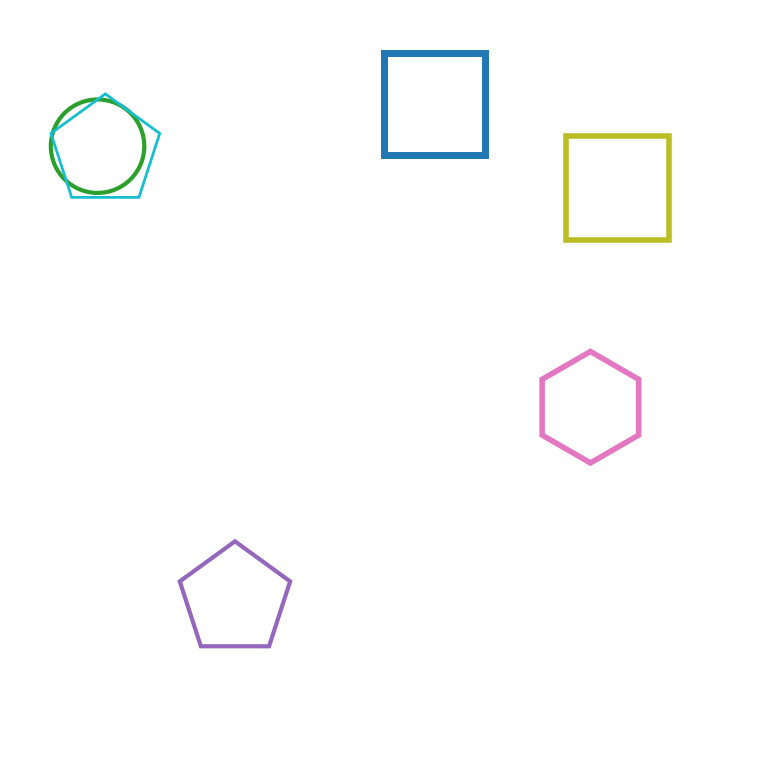[{"shape": "square", "thickness": 2.5, "radius": 0.33, "center": [0.564, 0.865]}, {"shape": "circle", "thickness": 1.5, "radius": 0.3, "center": [0.127, 0.81]}, {"shape": "pentagon", "thickness": 1.5, "radius": 0.38, "center": [0.305, 0.222]}, {"shape": "hexagon", "thickness": 2, "radius": 0.36, "center": [0.767, 0.471]}, {"shape": "square", "thickness": 2, "radius": 0.34, "center": [0.802, 0.756]}, {"shape": "pentagon", "thickness": 1, "radius": 0.37, "center": [0.137, 0.804]}]